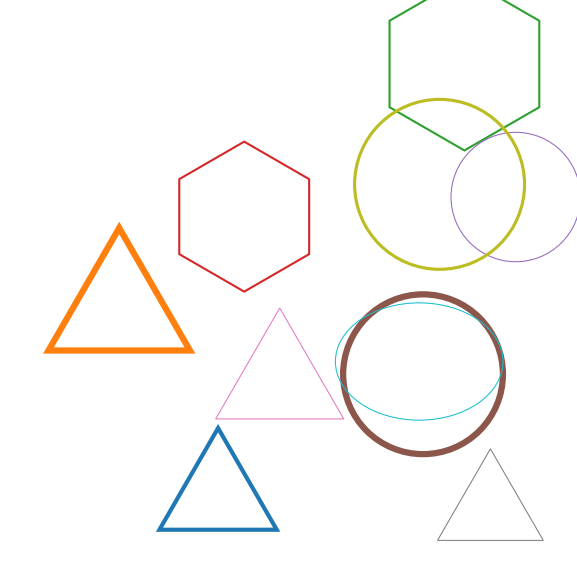[{"shape": "triangle", "thickness": 2, "radius": 0.59, "center": [0.378, 0.141]}, {"shape": "triangle", "thickness": 3, "radius": 0.71, "center": [0.206, 0.463]}, {"shape": "hexagon", "thickness": 1, "radius": 0.75, "center": [0.804, 0.888]}, {"shape": "hexagon", "thickness": 1, "radius": 0.65, "center": [0.423, 0.624]}, {"shape": "circle", "thickness": 0.5, "radius": 0.56, "center": [0.893, 0.658]}, {"shape": "circle", "thickness": 3, "radius": 0.69, "center": [0.733, 0.351]}, {"shape": "triangle", "thickness": 0.5, "radius": 0.64, "center": [0.484, 0.338]}, {"shape": "triangle", "thickness": 0.5, "radius": 0.53, "center": [0.849, 0.116]}, {"shape": "circle", "thickness": 1.5, "radius": 0.74, "center": [0.761, 0.68]}, {"shape": "oval", "thickness": 0.5, "radius": 0.73, "center": [0.726, 0.373]}]